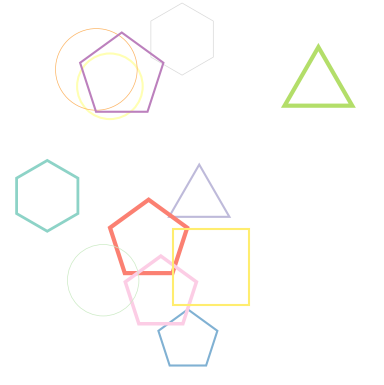[{"shape": "hexagon", "thickness": 2, "radius": 0.46, "center": [0.123, 0.491]}, {"shape": "circle", "thickness": 1.5, "radius": 0.43, "center": [0.285, 0.776]}, {"shape": "triangle", "thickness": 1.5, "radius": 0.45, "center": [0.517, 0.482]}, {"shape": "pentagon", "thickness": 3, "radius": 0.53, "center": [0.386, 0.376]}, {"shape": "pentagon", "thickness": 1.5, "radius": 0.4, "center": [0.488, 0.116]}, {"shape": "circle", "thickness": 0.5, "radius": 0.53, "center": [0.25, 0.82]}, {"shape": "triangle", "thickness": 3, "radius": 0.51, "center": [0.827, 0.776]}, {"shape": "pentagon", "thickness": 2.5, "radius": 0.49, "center": [0.418, 0.238]}, {"shape": "hexagon", "thickness": 0.5, "radius": 0.47, "center": [0.473, 0.898]}, {"shape": "pentagon", "thickness": 1.5, "radius": 0.57, "center": [0.316, 0.802]}, {"shape": "circle", "thickness": 0.5, "radius": 0.46, "center": [0.268, 0.272]}, {"shape": "square", "thickness": 1.5, "radius": 0.5, "center": [0.547, 0.307]}]